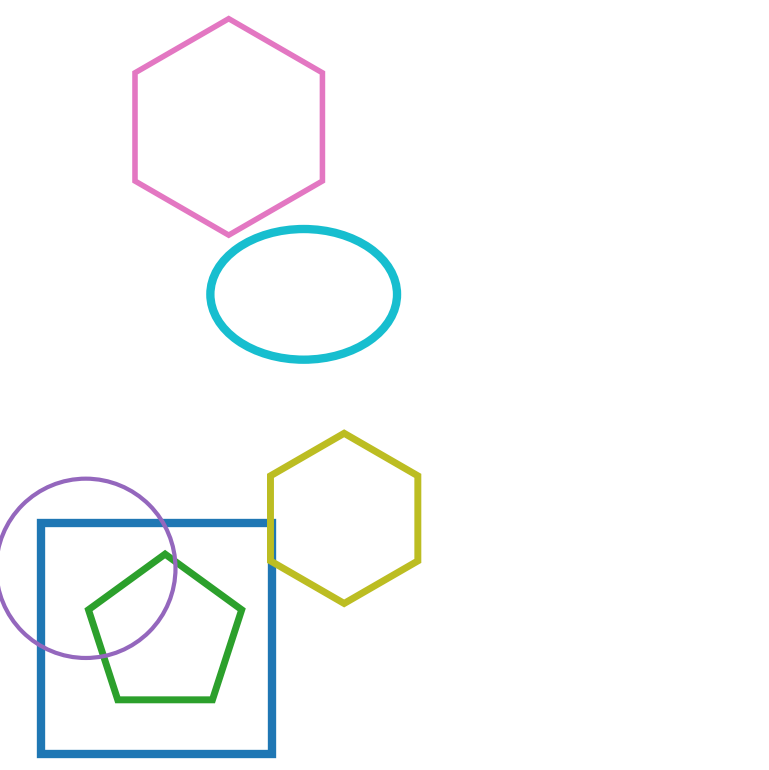[{"shape": "square", "thickness": 3, "radius": 0.75, "center": [0.203, 0.171]}, {"shape": "pentagon", "thickness": 2.5, "radius": 0.52, "center": [0.214, 0.176]}, {"shape": "circle", "thickness": 1.5, "radius": 0.58, "center": [0.111, 0.262]}, {"shape": "hexagon", "thickness": 2, "radius": 0.7, "center": [0.297, 0.835]}, {"shape": "hexagon", "thickness": 2.5, "radius": 0.55, "center": [0.447, 0.327]}, {"shape": "oval", "thickness": 3, "radius": 0.61, "center": [0.394, 0.618]}]